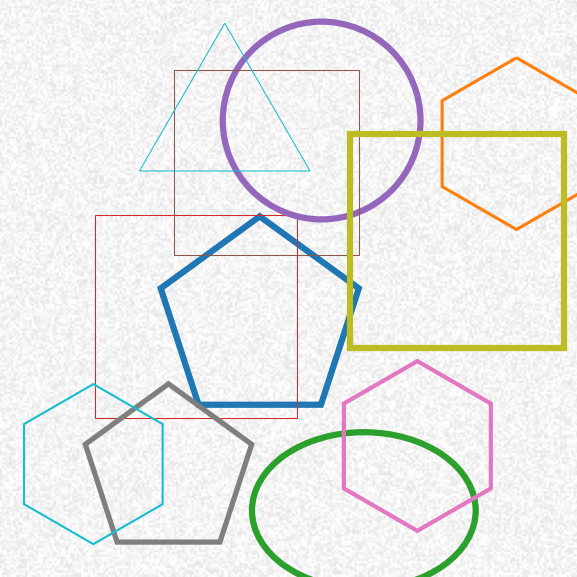[{"shape": "pentagon", "thickness": 3, "radius": 0.9, "center": [0.45, 0.444]}, {"shape": "hexagon", "thickness": 1.5, "radius": 0.74, "center": [0.894, 0.75]}, {"shape": "oval", "thickness": 3, "radius": 0.97, "center": [0.63, 0.115]}, {"shape": "square", "thickness": 0.5, "radius": 0.88, "center": [0.339, 0.451]}, {"shape": "circle", "thickness": 3, "radius": 0.86, "center": [0.557, 0.79]}, {"shape": "square", "thickness": 0.5, "radius": 0.8, "center": [0.461, 0.717]}, {"shape": "hexagon", "thickness": 2, "radius": 0.73, "center": [0.723, 0.227]}, {"shape": "pentagon", "thickness": 2.5, "radius": 0.76, "center": [0.292, 0.183]}, {"shape": "square", "thickness": 3, "radius": 0.93, "center": [0.791, 0.582]}, {"shape": "triangle", "thickness": 0.5, "radius": 0.85, "center": [0.389, 0.788]}, {"shape": "hexagon", "thickness": 1, "radius": 0.69, "center": [0.162, 0.195]}]